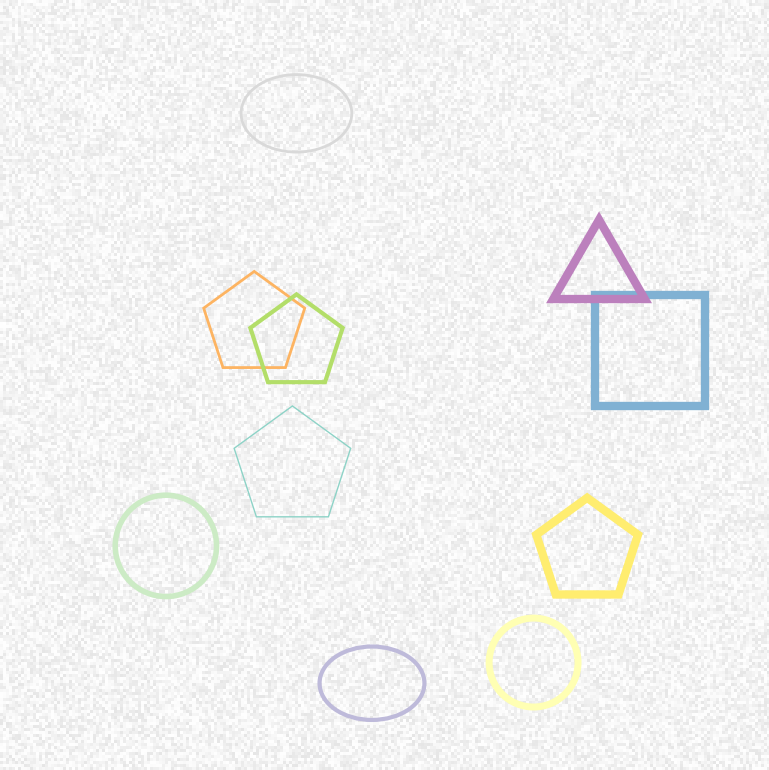[{"shape": "pentagon", "thickness": 0.5, "radius": 0.4, "center": [0.38, 0.393]}, {"shape": "circle", "thickness": 2.5, "radius": 0.29, "center": [0.693, 0.14]}, {"shape": "oval", "thickness": 1.5, "radius": 0.34, "center": [0.483, 0.113]}, {"shape": "square", "thickness": 3, "radius": 0.36, "center": [0.844, 0.545]}, {"shape": "pentagon", "thickness": 1, "radius": 0.35, "center": [0.33, 0.578]}, {"shape": "pentagon", "thickness": 1.5, "radius": 0.32, "center": [0.385, 0.555]}, {"shape": "oval", "thickness": 1, "radius": 0.36, "center": [0.385, 0.853]}, {"shape": "triangle", "thickness": 3, "radius": 0.34, "center": [0.778, 0.646]}, {"shape": "circle", "thickness": 2, "radius": 0.33, "center": [0.215, 0.291]}, {"shape": "pentagon", "thickness": 3, "radius": 0.35, "center": [0.763, 0.284]}]